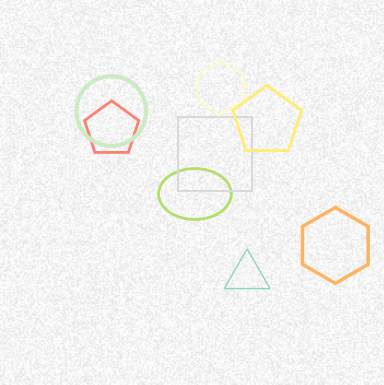[{"shape": "triangle", "thickness": 1, "radius": 0.34, "center": [0.642, 0.285]}, {"shape": "hexagon", "thickness": 1, "radius": 0.35, "center": [0.573, 0.771]}, {"shape": "pentagon", "thickness": 2, "radius": 0.37, "center": [0.29, 0.664]}, {"shape": "hexagon", "thickness": 2.5, "radius": 0.49, "center": [0.871, 0.363]}, {"shape": "oval", "thickness": 2, "radius": 0.47, "center": [0.506, 0.496]}, {"shape": "square", "thickness": 1.5, "radius": 0.48, "center": [0.559, 0.601]}, {"shape": "circle", "thickness": 3, "radius": 0.45, "center": [0.289, 0.712]}, {"shape": "pentagon", "thickness": 2, "radius": 0.47, "center": [0.694, 0.685]}]